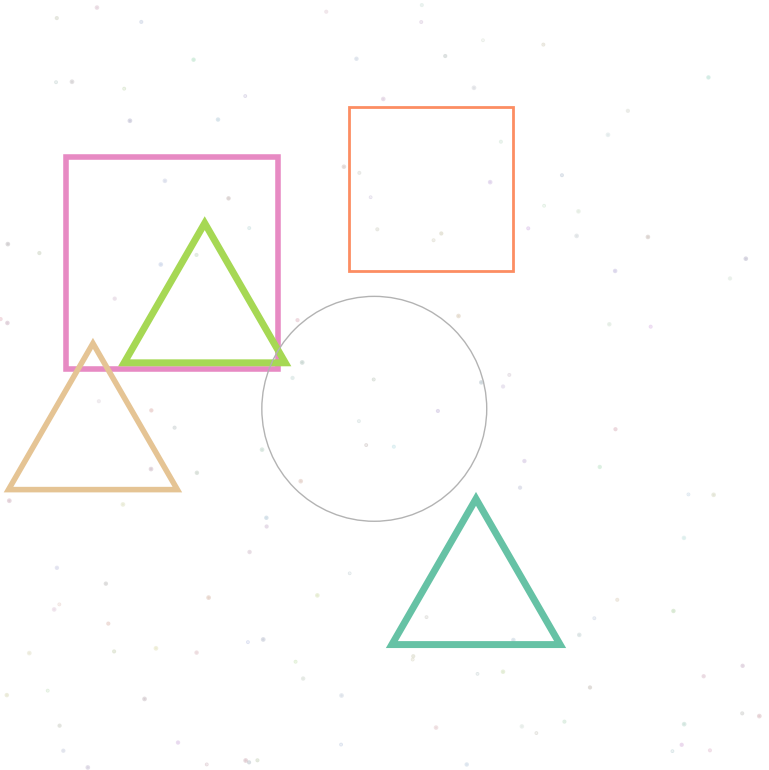[{"shape": "triangle", "thickness": 2.5, "radius": 0.63, "center": [0.618, 0.226]}, {"shape": "square", "thickness": 1, "radius": 0.53, "center": [0.56, 0.755]}, {"shape": "square", "thickness": 2, "radius": 0.69, "center": [0.223, 0.658]}, {"shape": "triangle", "thickness": 2.5, "radius": 0.6, "center": [0.266, 0.589]}, {"shape": "triangle", "thickness": 2, "radius": 0.63, "center": [0.121, 0.427]}, {"shape": "circle", "thickness": 0.5, "radius": 0.73, "center": [0.486, 0.469]}]